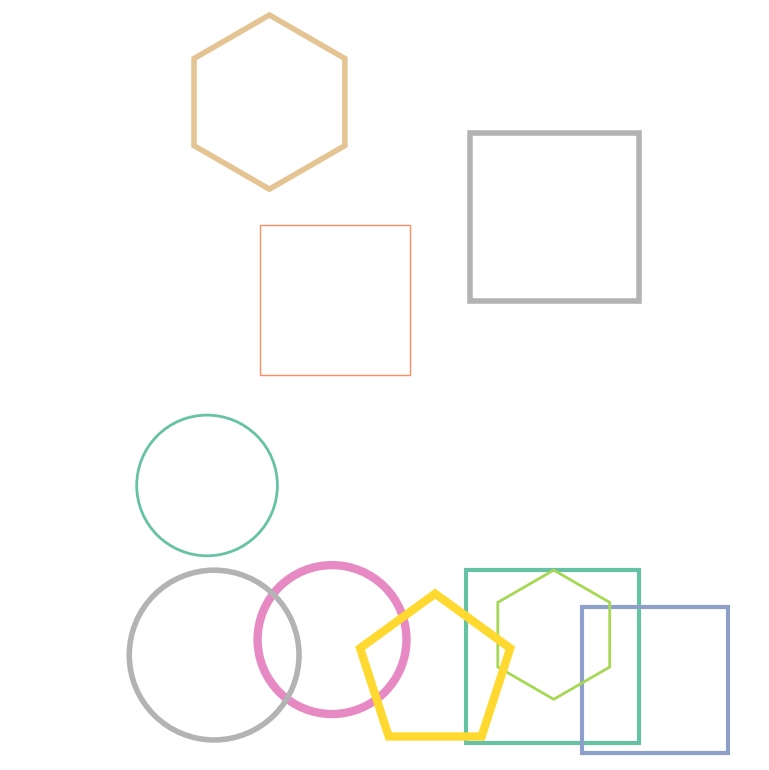[{"shape": "circle", "thickness": 1, "radius": 0.46, "center": [0.269, 0.37]}, {"shape": "square", "thickness": 1.5, "radius": 0.56, "center": [0.717, 0.147]}, {"shape": "square", "thickness": 0.5, "radius": 0.49, "center": [0.435, 0.61]}, {"shape": "square", "thickness": 1.5, "radius": 0.47, "center": [0.85, 0.116]}, {"shape": "circle", "thickness": 3, "radius": 0.48, "center": [0.431, 0.169]}, {"shape": "hexagon", "thickness": 1, "radius": 0.42, "center": [0.719, 0.176]}, {"shape": "pentagon", "thickness": 3, "radius": 0.51, "center": [0.565, 0.126]}, {"shape": "hexagon", "thickness": 2, "radius": 0.57, "center": [0.35, 0.867]}, {"shape": "circle", "thickness": 2, "radius": 0.55, "center": [0.278, 0.149]}, {"shape": "square", "thickness": 2, "radius": 0.55, "center": [0.72, 0.718]}]